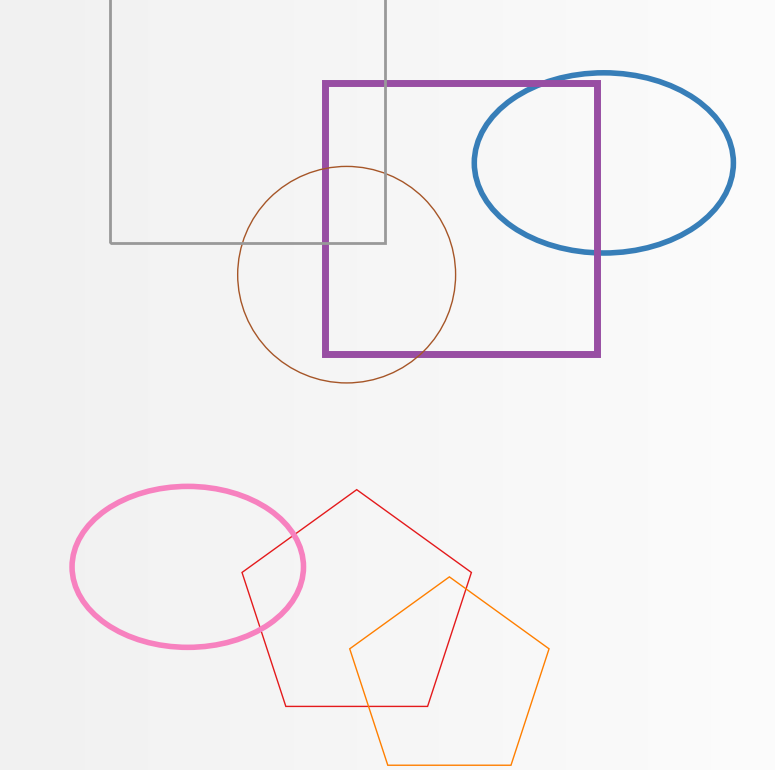[{"shape": "pentagon", "thickness": 0.5, "radius": 0.78, "center": [0.46, 0.208]}, {"shape": "oval", "thickness": 2, "radius": 0.84, "center": [0.779, 0.788]}, {"shape": "square", "thickness": 2.5, "radius": 0.88, "center": [0.595, 0.716]}, {"shape": "pentagon", "thickness": 0.5, "radius": 0.68, "center": [0.58, 0.116]}, {"shape": "circle", "thickness": 0.5, "radius": 0.7, "center": [0.447, 0.643]}, {"shape": "oval", "thickness": 2, "radius": 0.75, "center": [0.242, 0.264]}, {"shape": "square", "thickness": 1, "radius": 0.88, "center": [0.32, 0.861]}]